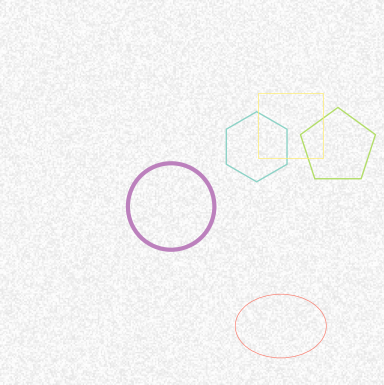[{"shape": "hexagon", "thickness": 1, "radius": 0.46, "center": [0.667, 0.619]}, {"shape": "oval", "thickness": 0.5, "radius": 0.59, "center": [0.729, 0.153]}, {"shape": "pentagon", "thickness": 1, "radius": 0.51, "center": [0.878, 0.619]}, {"shape": "circle", "thickness": 3, "radius": 0.56, "center": [0.445, 0.464]}, {"shape": "square", "thickness": 0.5, "radius": 0.42, "center": [0.754, 0.675]}]